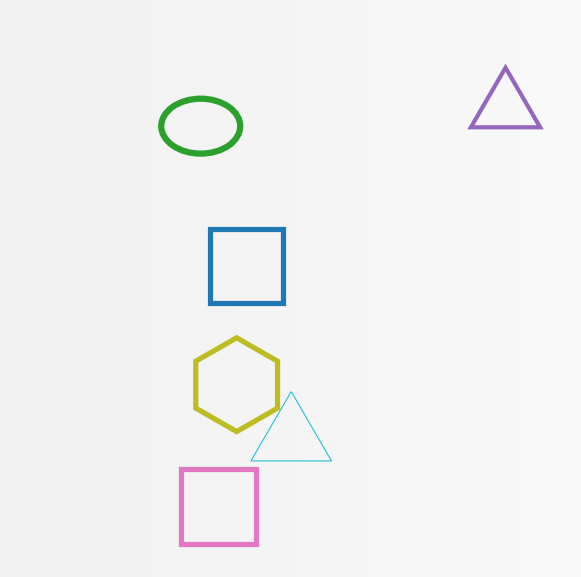[{"shape": "square", "thickness": 2.5, "radius": 0.32, "center": [0.424, 0.539]}, {"shape": "oval", "thickness": 3, "radius": 0.34, "center": [0.345, 0.781]}, {"shape": "triangle", "thickness": 2, "radius": 0.34, "center": [0.87, 0.813]}, {"shape": "square", "thickness": 2.5, "radius": 0.33, "center": [0.376, 0.122]}, {"shape": "hexagon", "thickness": 2.5, "radius": 0.41, "center": [0.407, 0.333]}, {"shape": "triangle", "thickness": 0.5, "radius": 0.4, "center": [0.501, 0.241]}]